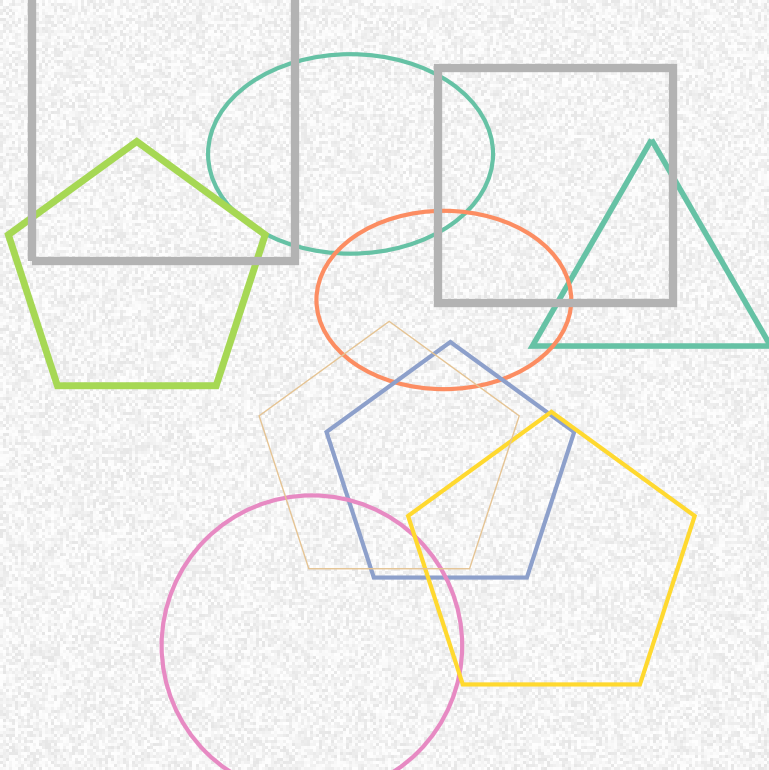[{"shape": "oval", "thickness": 1.5, "radius": 0.93, "center": [0.455, 0.8]}, {"shape": "triangle", "thickness": 2, "radius": 0.89, "center": [0.846, 0.64]}, {"shape": "oval", "thickness": 1.5, "radius": 0.83, "center": [0.576, 0.61]}, {"shape": "pentagon", "thickness": 1.5, "radius": 0.85, "center": [0.585, 0.387]}, {"shape": "circle", "thickness": 1.5, "radius": 0.98, "center": [0.405, 0.161]}, {"shape": "pentagon", "thickness": 2.5, "radius": 0.88, "center": [0.178, 0.641]}, {"shape": "pentagon", "thickness": 1.5, "radius": 0.98, "center": [0.716, 0.269]}, {"shape": "pentagon", "thickness": 0.5, "radius": 0.89, "center": [0.505, 0.405]}, {"shape": "square", "thickness": 3, "radius": 0.86, "center": [0.212, 0.832]}, {"shape": "square", "thickness": 3, "radius": 0.76, "center": [0.721, 0.759]}]